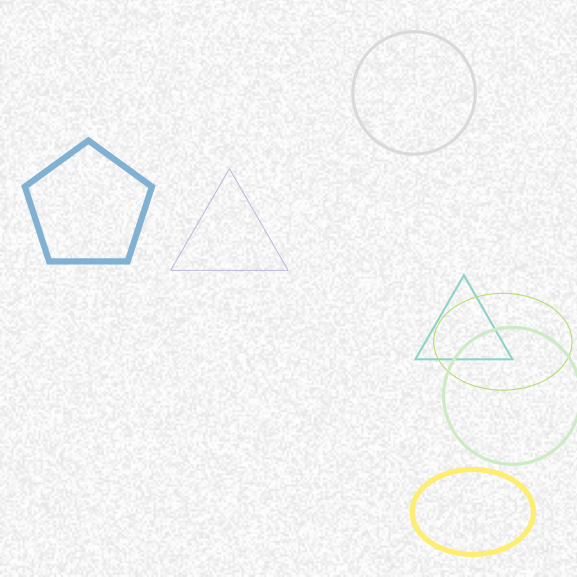[{"shape": "triangle", "thickness": 1, "radius": 0.48, "center": [0.803, 0.425]}, {"shape": "triangle", "thickness": 0.5, "radius": 0.59, "center": [0.397, 0.59]}, {"shape": "pentagon", "thickness": 3, "radius": 0.58, "center": [0.153, 0.64]}, {"shape": "oval", "thickness": 0.5, "radius": 0.6, "center": [0.871, 0.407]}, {"shape": "circle", "thickness": 1.5, "radius": 0.53, "center": [0.717, 0.838]}, {"shape": "circle", "thickness": 1.5, "radius": 0.59, "center": [0.887, 0.314]}, {"shape": "oval", "thickness": 2.5, "radius": 0.53, "center": [0.819, 0.113]}]